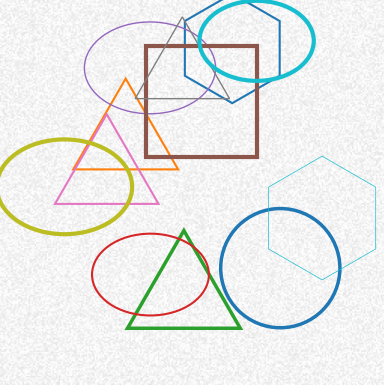[{"shape": "hexagon", "thickness": 1.5, "radius": 0.71, "center": [0.603, 0.874]}, {"shape": "circle", "thickness": 2.5, "radius": 0.77, "center": [0.728, 0.304]}, {"shape": "triangle", "thickness": 1.5, "radius": 0.79, "center": [0.326, 0.639]}, {"shape": "triangle", "thickness": 2.5, "radius": 0.85, "center": [0.478, 0.232]}, {"shape": "oval", "thickness": 1.5, "radius": 0.76, "center": [0.391, 0.287]}, {"shape": "oval", "thickness": 1, "radius": 0.85, "center": [0.39, 0.824]}, {"shape": "square", "thickness": 3, "radius": 0.72, "center": [0.523, 0.737]}, {"shape": "triangle", "thickness": 1.5, "radius": 0.78, "center": [0.277, 0.548]}, {"shape": "triangle", "thickness": 1, "radius": 0.71, "center": [0.474, 0.815]}, {"shape": "oval", "thickness": 3, "radius": 0.88, "center": [0.167, 0.515]}, {"shape": "oval", "thickness": 3, "radius": 0.74, "center": [0.666, 0.894]}, {"shape": "hexagon", "thickness": 0.5, "radius": 0.8, "center": [0.837, 0.434]}]